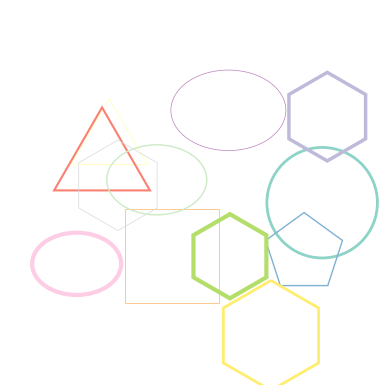[{"shape": "circle", "thickness": 2, "radius": 0.72, "center": [0.837, 0.474]}, {"shape": "triangle", "thickness": 0.5, "radius": 0.57, "center": [0.284, 0.629]}, {"shape": "hexagon", "thickness": 2.5, "radius": 0.57, "center": [0.85, 0.697]}, {"shape": "triangle", "thickness": 1.5, "radius": 0.72, "center": [0.265, 0.577]}, {"shape": "pentagon", "thickness": 1, "radius": 0.52, "center": [0.79, 0.343]}, {"shape": "square", "thickness": 0.5, "radius": 0.61, "center": [0.446, 0.335]}, {"shape": "hexagon", "thickness": 3, "radius": 0.55, "center": [0.597, 0.334]}, {"shape": "oval", "thickness": 3, "radius": 0.58, "center": [0.199, 0.315]}, {"shape": "hexagon", "thickness": 0.5, "radius": 0.59, "center": [0.306, 0.519]}, {"shape": "oval", "thickness": 0.5, "radius": 0.75, "center": [0.593, 0.713]}, {"shape": "oval", "thickness": 1, "radius": 0.65, "center": [0.407, 0.533]}, {"shape": "hexagon", "thickness": 2, "radius": 0.71, "center": [0.704, 0.129]}]